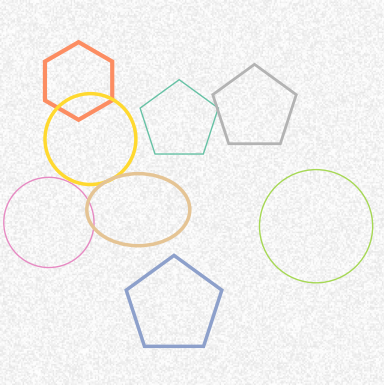[{"shape": "pentagon", "thickness": 1, "radius": 0.53, "center": [0.465, 0.686]}, {"shape": "hexagon", "thickness": 3, "radius": 0.5, "center": [0.204, 0.79]}, {"shape": "pentagon", "thickness": 2.5, "radius": 0.65, "center": [0.452, 0.206]}, {"shape": "circle", "thickness": 1, "radius": 0.59, "center": [0.127, 0.422]}, {"shape": "circle", "thickness": 1, "radius": 0.73, "center": [0.821, 0.412]}, {"shape": "circle", "thickness": 2.5, "radius": 0.59, "center": [0.235, 0.639]}, {"shape": "oval", "thickness": 2.5, "radius": 0.67, "center": [0.359, 0.455]}, {"shape": "pentagon", "thickness": 2, "radius": 0.57, "center": [0.661, 0.719]}]